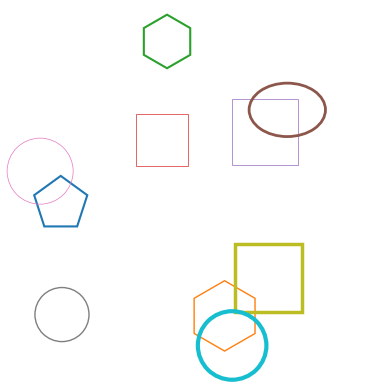[{"shape": "pentagon", "thickness": 1.5, "radius": 0.36, "center": [0.158, 0.471]}, {"shape": "hexagon", "thickness": 1, "radius": 0.46, "center": [0.583, 0.18]}, {"shape": "hexagon", "thickness": 1.5, "radius": 0.35, "center": [0.434, 0.892]}, {"shape": "square", "thickness": 0.5, "radius": 0.34, "center": [0.421, 0.636]}, {"shape": "square", "thickness": 0.5, "radius": 0.43, "center": [0.688, 0.658]}, {"shape": "oval", "thickness": 2, "radius": 0.5, "center": [0.746, 0.715]}, {"shape": "circle", "thickness": 0.5, "radius": 0.43, "center": [0.104, 0.555]}, {"shape": "circle", "thickness": 1, "radius": 0.35, "center": [0.161, 0.183]}, {"shape": "square", "thickness": 2.5, "radius": 0.44, "center": [0.698, 0.278]}, {"shape": "circle", "thickness": 3, "radius": 0.45, "center": [0.603, 0.103]}]